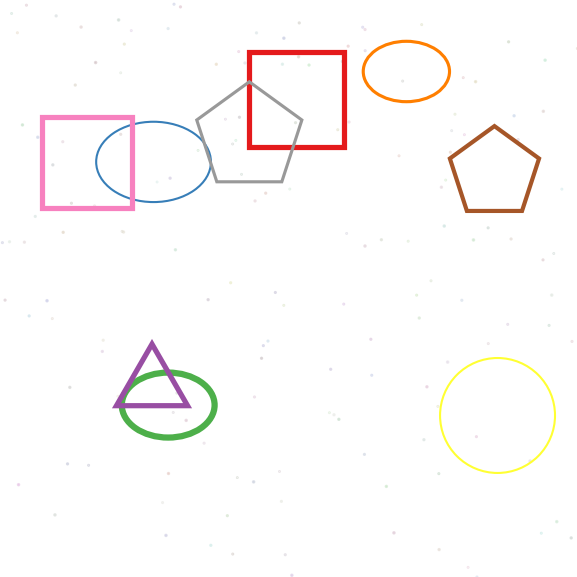[{"shape": "square", "thickness": 2.5, "radius": 0.41, "center": [0.513, 0.827]}, {"shape": "oval", "thickness": 1, "radius": 0.5, "center": [0.266, 0.719]}, {"shape": "oval", "thickness": 3, "radius": 0.4, "center": [0.291, 0.298]}, {"shape": "triangle", "thickness": 2.5, "radius": 0.36, "center": [0.263, 0.332]}, {"shape": "oval", "thickness": 1.5, "radius": 0.37, "center": [0.704, 0.875]}, {"shape": "circle", "thickness": 1, "radius": 0.5, "center": [0.862, 0.28]}, {"shape": "pentagon", "thickness": 2, "radius": 0.41, "center": [0.856, 0.7]}, {"shape": "square", "thickness": 2.5, "radius": 0.39, "center": [0.151, 0.718]}, {"shape": "pentagon", "thickness": 1.5, "radius": 0.48, "center": [0.432, 0.762]}]